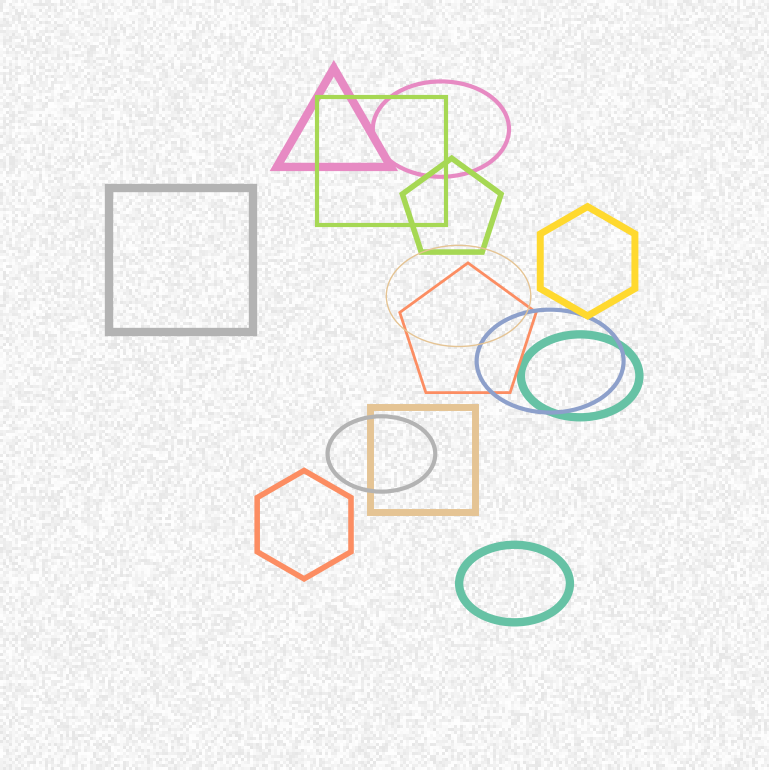[{"shape": "oval", "thickness": 3, "radius": 0.36, "center": [0.668, 0.242]}, {"shape": "oval", "thickness": 3, "radius": 0.38, "center": [0.753, 0.512]}, {"shape": "hexagon", "thickness": 2, "radius": 0.35, "center": [0.395, 0.319]}, {"shape": "pentagon", "thickness": 1, "radius": 0.47, "center": [0.608, 0.565]}, {"shape": "oval", "thickness": 1.5, "radius": 0.48, "center": [0.714, 0.531]}, {"shape": "oval", "thickness": 1.5, "radius": 0.44, "center": [0.573, 0.832]}, {"shape": "triangle", "thickness": 3, "radius": 0.43, "center": [0.434, 0.826]}, {"shape": "square", "thickness": 1.5, "radius": 0.42, "center": [0.495, 0.791]}, {"shape": "pentagon", "thickness": 2, "radius": 0.34, "center": [0.587, 0.727]}, {"shape": "hexagon", "thickness": 2.5, "radius": 0.35, "center": [0.763, 0.661]}, {"shape": "square", "thickness": 2.5, "radius": 0.34, "center": [0.549, 0.403]}, {"shape": "oval", "thickness": 0.5, "radius": 0.47, "center": [0.596, 0.616]}, {"shape": "oval", "thickness": 1.5, "radius": 0.35, "center": [0.495, 0.41]}, {"shape": "square", "thickness": 3, "radius": 0.47, "center": [0.235, 0.662]}]